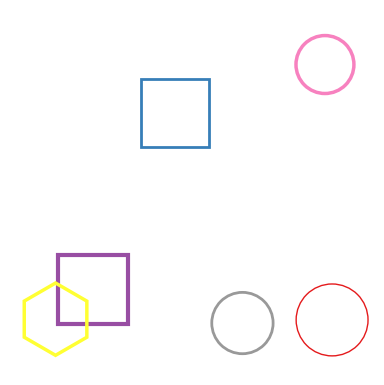[{"shape": "circle", "thickness": 1, "radius": 0.47, "center": [0.863, 0.169]}, {"shape": "square", "thickness": 2, "radius": 0.44, "center": [0.455, 0.706]}, {"shape": "square", "thickness": 3, "radius": 0.45, "center": [0.242, 0.248]}, {"shape": "hexagon", "thickness": 2.5, "radius": 0.47, "center": [0.144, 0.171]}, {"shape": "circle", "thickness": 2.5, "radius": 0.38, "center": [0.844, 0.832]}, {"shape": "circle", "thickness": 2, "radius": 0.4, "center": [0.63, 0.161]}]